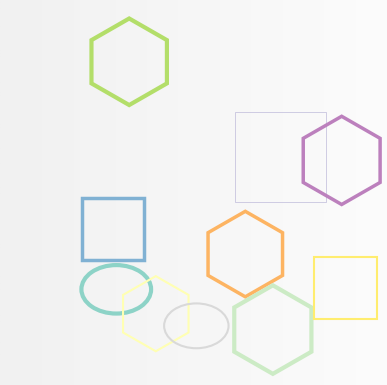[{"shape": "oval", "thickness": 3, "radius": 0.45, "center": [0.3, 0.249]}, {"shape": "hexagon", "thickness": 1.5, "radius": 0.49, "center": [0.402, 0.185]}, {"shape": "square", "thickness": 0.5, "radius": 0.58, "center": [0.724, 0.593]}, {"shape": "square", "thickness": 2.5, "radius": 0.4, "center": [0.292, 0.406]}, {"shape": "hexagon", "thickness": 2.5, "radius": 0.56, "center": [0.633, 0.34]}, {"shape": "hexagon", "thickness": 3, "radius": 0.56, "center": [0.333, 0.84]}, {"shape": "oval", "thickness": 1.5, "radius": 0.42, "center": [0.507, 0.154]}, {"shape": "hexagon", "thickness": 2.5, "radius": 0.57, "center": [0.882, 0.583]}, {"shape": "hexagon", "thickness": 3, "radius": 0.57, "center": [0.704, 0.144]}, {"shape": "square", "thickness": 1.5, "radius": 0.41, "center": [0.893, 0.252]}]